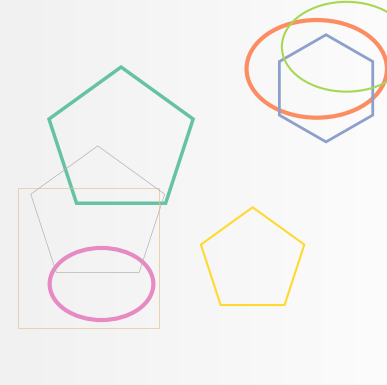[{"shape": "pentagon", "thickness": 2.5, "radius": 0.98, "center": [0.312, 0.63]}, {"shape": "oval", "thickness": 3, "radius": 0.91, "center": [0.817, 0.821]}, {"shape": "hexagon", "thickness": 2, "radius": 0.7, "center": [0.841, 0.771]}, {"shape": "oval", "thickness": 3, "radius": 0.67, "center": [0.262, 0.262]}, {"shape": "oval", "thickness": 1.5, "radius": 0.83, "center": [0.894, 0.879]}, {"shape": "pentagon", "thickness": 1.5, "radius": 0.7, "center": [0.652, 0.321]}, {"shape": "square", "thickness": 0.5, "radius": 0.91, "center": [0.229, 0.33]}, {"shape": "pentagon", "thickness": 0.5, "radius": 0.91, "center": [0.252, 0.439]}]